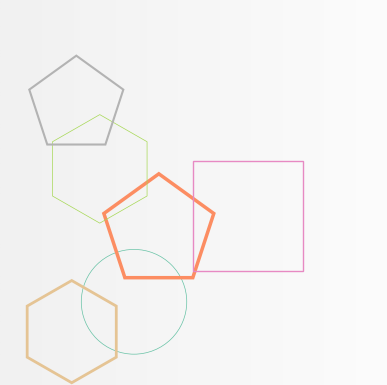[{"shape": "circle", "thickness": 0.5, "radius": 0.68, "center": [0.346, 0.216]}, {"shape": "pentagon", "thickness": 2.5, "radius": 0.75, "center": [0.41, 0.399]}, {"shape": "square", "thickness": 1, "radius": 0.71, "center": [0.641, 0.439]}, {"shape": "hexagon", "thickness": 0.5, "radius": 0.7, "center": [0.257, 0.561]}, {"shape": "hexagon", "thickness": 2, "radius": 0.66, "center": [0.185, 0.139]}, {"shape": "pentagon", "thickness": 1.5, "radius": 0.64, "center": [0.197, 0.728]}]